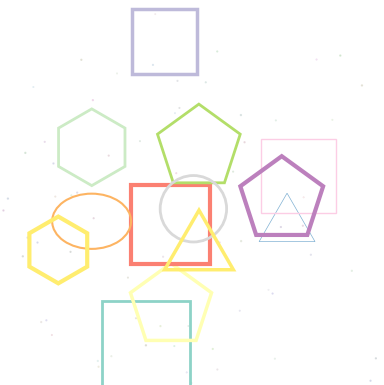[{"shape": "square", "thickness": 2, "radius": 0.57, "center": [0.38, 0.102]}, {"shape": "pentagon", "thickness": 2.5, "radius": 0.55, "center": [0.444, 0.205]}, {"shape": "square", "thickness": 2.5, "radius": 0.42, "center": [0.427, 0.893]}, {"shape": "square", "thickness": 3, "radius": 0.51, "center": [0.442, 0.416]}, {"shape": "triangle", "thickness": 0.5, "radius": 0.42, "center": [0.746, 0.414]}, {"shape": "oval", "thickness": 1.5, "radius": 0.51, "center": [0.238, 0.425]}, {"shape": "pentagon", "thickness": 2, "radius": 0.56, "center": [0.517, 0.617]}, {"shape": "square", "thickness": 1, "radius": 0.48, "center": [0.775, 0.543]}, {"shape": "circle", "thickness": 2, "radius": 0.43, "center": [0.502, 0.458]}, {"shape": "pentagon", "thickness": 3, "radius": 0.57, "center": [0.732, 0.481]}, {"shape": "hexagon", "thickness": 2, "radius": 0.5, "center": [0.238, 0.618]}, {"shape": "hexagon", "thickness": 3, "radius": 0.43, "center": [0.151, 0.351]}, {"shape": "triangle", "thickness": 2.5, "radius": 0.52, "center": [0.517, 0.351]}]